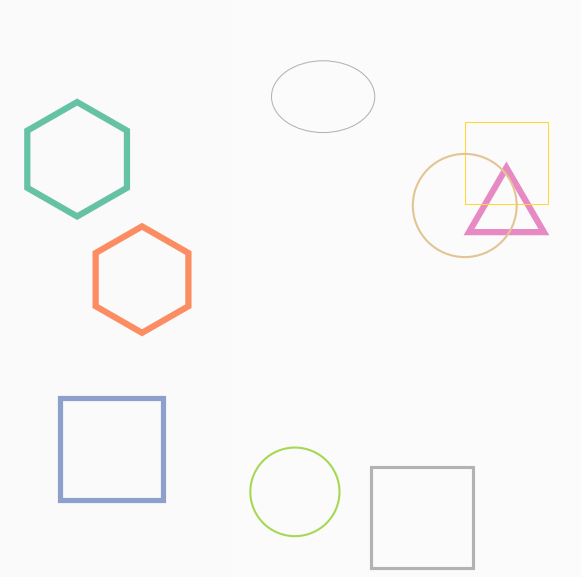[{"shape": "hexagon", "thickness": 3, "radius": 0.49, "center": [0.133, 0.723]}, {"shape": "hexagon", "thickness": 3, "radius": 0.46, "center": [0.244, 0.515]}, {"shape": "square", "thickness": 2.5, "radius": 0.44, "center": [0.192, 0.221]}, {"shape": "triangle", "thickness": 3, "radius": 0.37, "center": [0.871, 0.634]}, {"shape": "circle", "thickness": 1, "radius": 0.38, "center": [0.507, 0.147]}, {"shape": "square", "thickness": 0.5, "radius": 0.36, "center": [0.872, 0.717]}, {"shape": "circle", "thickness": 1, "radius": 0.45, "center": [0.8, 0.643]}, {"shape": "oval", "thickness": 0.5, "radius": 0.44, "center": [0.556, 0.832]}, {"shape": "square", "thickness": 1.5, "radius": 0.44, "center": [0.726, 0.103]}]